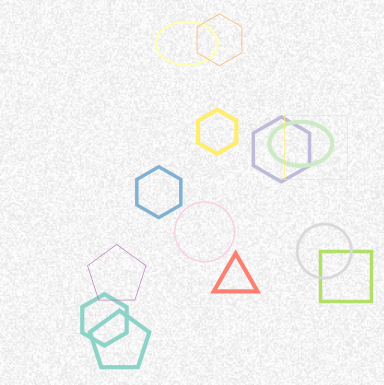[{"shape": "hexagon", "thickness": 3, "radius": 0.33, "center": [0.271, 0.169]}, {"shape": "pentagon", "thickness": 3, "radius": 0.41, "center": [0.311, 0.112]}, {"shape": "oval", "thickness": 1.5, "radius": 0.4, "center": [0.485, 0.887]}, {"shape": "hexagon", "thickness": 2.5, "radius": 0.42, "center": [0.731, 0.612]}, {"shape": "triangle", "thickness": 3, "radius": 0.33, "center": [0.612, 0.276]}, {"shape": "hexagon", "thickness": 2.5, "radius": 0.33, "center": [0.413, 0.501]}, {"shape": "hexagon", "thickness": 0.5, "radius": 0.34, "center": [0.57, 0.897]}, {"shape": "square", "thickness": 2.5, "radius": 0.33, "center": [0.897, 0.283]}, {"shape": "circle", "thickness": 1, "radius": 0.39, "center": [0.532, 0.398]}, {"shape": "circle", "thickness": 2, "radius": 0.35, "center": [0.842, 0.348]}, {"shape": "pentagon", "thickness": 0.5, "radius": 0.4, "center": [0.303, 0.285]}, {"shape": "oval", "thickness": 3, "radius": 0.41, "center": [0.782, 0.627]}, {"shape": "hexagon", "thickness": 3, "radius": 0.29, "center": [0.564, 0.658]}, {"shape": "square", "thickness": 0.5, "radius": 0.41, "center": [0.82, 0.618]}]